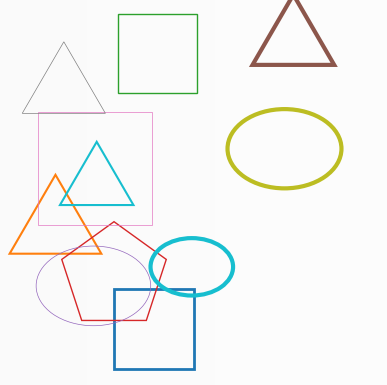[{"shape": "square", "thickness": 2, "radius": 0.52, "center": [0.398, 0.146]}, {"shape": "triangle", "thickness": 1.5, "radius": 0.68, "center": [0.143, 0.409]}, {"shape": "square", "thickness": 1, "radius": 0.51, "center": [0.406, 0.86]}, {"shape": "pentagon", "thickness": 1, "radius": 0.71, "center": [0.294, 0.282]}, {"shape": "oval", "thickness": 0.5, "radius": 0.74, "center": [0.241, 0.257]}, {"shape": "triangle", "thickness": 3, "radius": 0.61, "center": [0.757, 0.892]}, {"shape": "square", "thickness": 0.5, "radius": 0.73, "center": [0.246, 0.563]}, {"shape": "triangle", "thickness": 0.5, "radius": 0.62, "center": [0.165, 0.768]}, {"shape": "oval", "thickness": 3, "radius": 0.74, "center": [0.734, 0.614]}, {"shape": "triangle", "thickness": 1.5, "radius": 0.55, "center": [0.25, 0.522]}, {"shape": "oval", "thickness": 3, "radius": 0.53, "center": [0.495, 0.307]}]